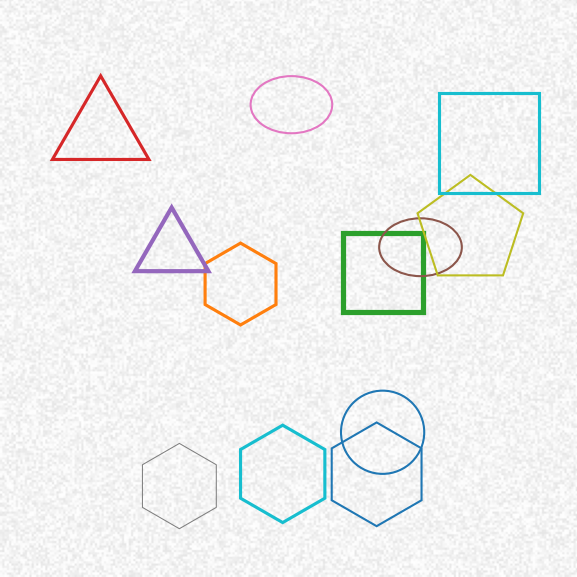[{"shape": "hexagon", "thickness": 1, "radius": 0.45, "center": [0.652, 0.178]}, {"shape": "circle", "thickness": 1, "radius": 0.36, "center": [0.663, 0.251]}, {"shape": "hexagon", "thickness": 1.5, "radius": 0.35, "center": [0.417, 0.507]}, {"shape": "square", "thickness": 2.5, "radius": 0.34, "center": [0.663, 0.527]}, {"shape": "triangle", "thickness": 1.5, "radius": 0.48, "center": [0.174, 0.771]}, {"shape": "triangle", "thickness": 2, "radius": 0.37, "center": [0.297, 0.566]}, {"shape": "oval", "thickness": 1, "radius": 0.36, "center": [0.728, 0.571]}, {"shape": "oval", "thickness": 1, "radius": 0.35, "center": [0.505, 0.818]}, {"shape": "hexagon", "thickness": 0.5, "radius": 0.37, "center": [0.311, 0.157]}, {"shape": "pentagon", "thickness": 1, "radius": 0.48, "center": [0.815, 0.6]}, {"shape": "hexagon", "thickness": 1.5, "radius": 0.42, "center": [0.49, 0.179]}, {"shape": "square", "thickness": 1.5, "radius": 0.43, "center": [0.847, 0.751]}]